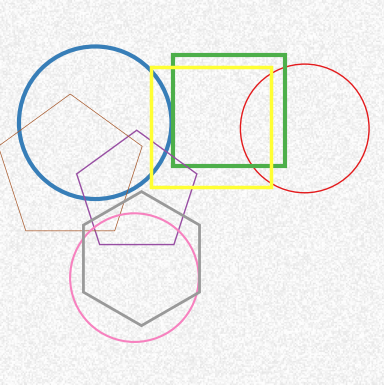[{"shape": "circle", "thickness": 1, "radius": 0.84, "center": [0.792, 0.666]}, {"shape": "circle", "thickness": 3, "radius": 0.99, "center": [0.247, 0.681]}, {"shape": "square", "thickness": 3, "radius": 0.72, "center": [0.595, 0.714]}, {"shape": "pentagon", "thickness": 1, "radius": 0.82, "center": [0.355, 0.498]}, {"shape": "square", "thickness": 2.5, "radius": 0.78, "center": [0.548, 0.67]}, {"shape": "pentagon", "thickness": 0.5, "radius": 0.98, "center": [0.182, 0.559]}, {"shape": "circle", "thickness": 1.5, "radius": 0.84, "center": [0.349, 0.279]}, {"shape": "hexagon", "thickness": 2, "radius": 0.87, "center": [0.367, 0.328]}]